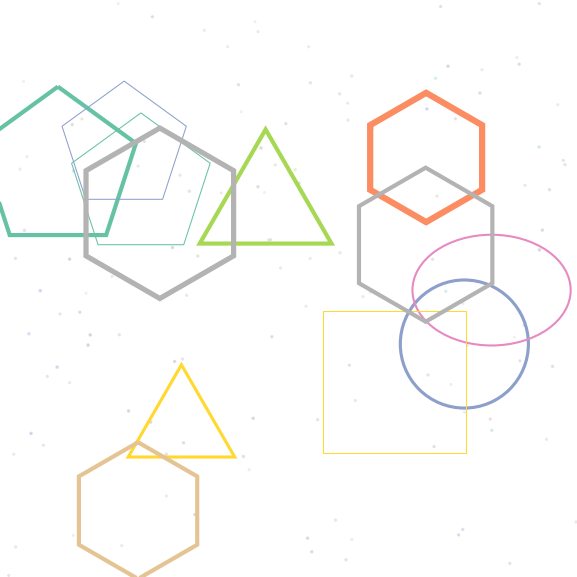[{"shape": "pentagon", "thickness": 2, "radius": 0.71, "center": [0.1, 0.707]}, {"shape": "pentagon", "thickness": 0.5, "radius": 0.63, "center": [0.244, 0.677]}, {"shape": "hexagon", "thickness": 3, "radius": 0.56, "center": [0.738, 0.726]}, {"shape": "pentagon", "thickness": 0.5, "radius": 0.57, "center": [0.215, 0.746]}, {"shape": "circle", "thickness": 1.5, "radius": 0.55, "center": [0.804, 0.403]}, {"shape": "oval", "thickness": 1, "radius": 0.68, "center": [0.851, 0.497]}, {"shape": "triangle", "thickness": 2, "radius": 0.66, "center": [0.46, 0.643]}, {"shape": "triangle", "thickness": 1.5, "radius": 0.53, "center": [0.314, 0.261]}, {"shape": "square", "thickness": 0.5, "radius": 0.62, "center": [0.683, 0.338]}, {"shape": "hexagon", "thickness": 2, "radius": 0.59, "center": [0.239, 0.115]}, {"shape": "hexagon", "thickness": 2, "radius": 0.67, "center": [0.737, 0.575]}, {"shape": "hexagon", "thickness": 2.5, "radius": 0.74, "center": [0.277, 0.63]}]